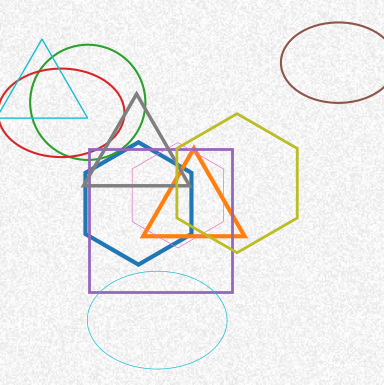[{"shape": "hexagon", "thickness": 3, "radius": 0.79, "center": [0.36, 0.472]}, {"shape": "triangle", "thickness": 3, "radius": 0.76, "center": [0.504, 0.462]}, {"shape": "circle", "thickness": 1.5, "radius": 0.75, "center": [0.228, 0.734]}, {"shape": "oval", "thickness": 1.5, "radius": 0.82, "center": [0.159, 0.707]}, {"shape": "square", "thickness": 2, "radius": 0.93, "center": [0.418, 0.426]}, {"shape": "oval", "thickness": 1.5, "radius": 0.75, "center": [0.879, 0.837]}, {"shape": "hexagon", "thickness": 0.5, "radius": 0.68, "center": [0.462, 0.493]}, {"shape": "triangle", "thickness": 2.5, "radius": 0.8, "center": [0.355, 0.597]}, {"shape": "hexagon", "thickness": 2, "radius": 0.9, "center": [0.616, 0.524]}, {"shape": "oval", "thickness": 0.5, "radius": 0.91, "center": [0.408, 0.168]}, {"shape": "triangle", "thickness": 1, "radius": 0.68, "center": [0.109, 0.762]}]